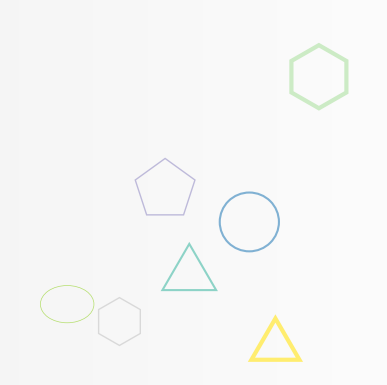[{"shape": "triangle", "thickness": 1.5, "radius": 0.4, "center": [0.488, 0.286]}, {"shape": "pentagon", "thickness": 1, "radius": 0.4, "center": [0.426, 0.507]}, {"shape": "circle", "thickness": 1.5, "radius": 0.38, "center": [0.643, 0.424]}, {"shape": "oval", "thickness": 0.5, "radius": 0.35, "center": [0.173, 0.21]}, {"shape": "hexagon", "thickness": 1, "radius": 0.31, "center": [0.308, 0.165]}, {"shape": "hexagon", "thickness": 3, "radius": 0.41, "center": [0.823, 0.801]}, {"shape": "triangle", "thickness": 3, "radius": 0.36, "center": [0.711, 0.101]}]